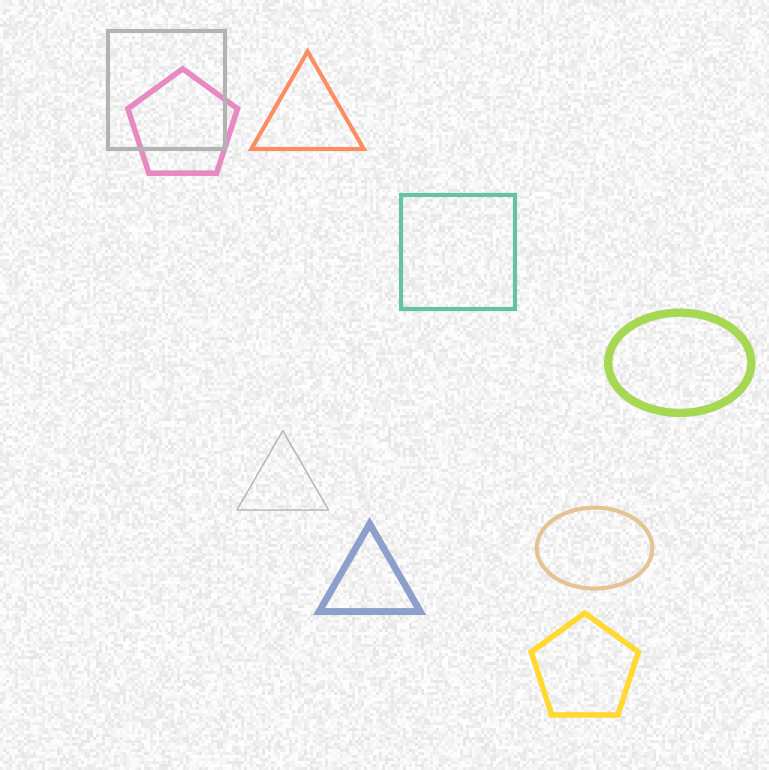[{"shape": "square", "thickness": 1.5, "radius": 0.37, "center": [0.595, 0.673]}, {"shape": "triangle", "thickness": 1.5, "radius": 0.42, "center": [0.399, 0.849]}, {"shape": "triangle", "thickness": 2.5, "radius": 0.38, "center": [0.48, 0.244]}, {"shape": "pentagon", "thickness": 2, "radius": 0.37, "center": [0.237, 0.836]}, {"shape": "oval", "thickness": 3, "radius": 0.46, "center": [0.883, 0.529]}, {"shape": "pentagon", "thickness": 2, "radius": 0.37, "center": [0.759, 0.131]}, {"shape": "oval", "thickness": 1.5, "radius": 0.38, "center": [0.772, 0.288]}, {"shape": "triangle", "thickness": 0.5, "radius": 0.34, "center": [0.367, 0.372]}, {"shape": "square", "thickness": 1.5, "radius": 0.38, "center": [0.216, 0.883]}]